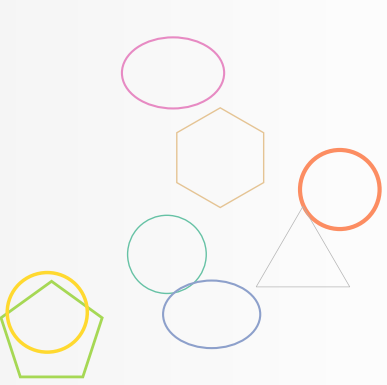[{"shape": "circle", "thickness": 1, "radius": 0.51, "center": [0.431, 0.339]}, {"shape": "circle", "thickness": 3, "radius": 0.51, "center": [0.877, 0.508]}, {"shape": "oval", "thickness": 1.5, "radius": 0.63, "center": [0.546, 0.184]}, {"shape": "oval", "thickness": 1.5, "radius": 0.66, "center": [0.447, 0.811]}, {"shape": "pentagon", "thickness": 2, "radius": 0.69, "center": [0.133, 0.132]}, {"shape": "circle", "thickness": 2.5, "radius": 0.52, "center": [0.122, 0.189]}, {"shape": "hexagon", "thickness": 1, "radius": 0.65, "center": [0.568, 0.59]}, {"shape": "triangle", "thickness": 0.5, "radius": 0.7, "center": [0.782, 0.325]}]